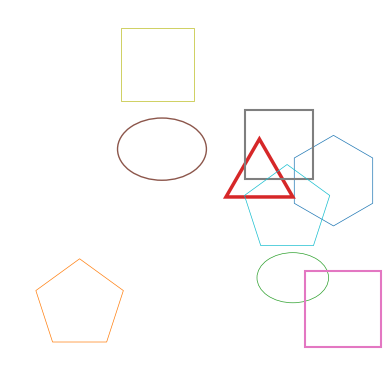[{"shape": "hexagon", "thickness": 0.5, "radius": 0.59, "center": [0.866, 0.531]}, {"shape": "pentagon", "thickness": 0.5, "radius": 0.6, "center": [0.207, 0.208]}, {"shape": "oval", "thickness": 0.5, "radius": 0.46, "center": [0.76, 0.279]}, {"shape": "triangle", "thickness": 2.5, "radius": 0.5, "center": [0.674, 0.539]}, {"shape": "oval", "thickness": 1, "radius": 0.58, "center": [0.421, 0.613]}, {"shape": "square", "thickness": 1.5, "radius": 0.5, "center": [0.891, 0.197]}, {"shape": "square", "thickness": 1.5, "radius": 0.44, "center": [0.724, 0.625]}, {"shape": "square", "thickness": 0.5, "radius": 0.47, "center": [0.408, 0.831]}, {"shape": "pentagon", "thickness": 0.5, "radius": 0.58, "center": [0.746, 0.456]}]